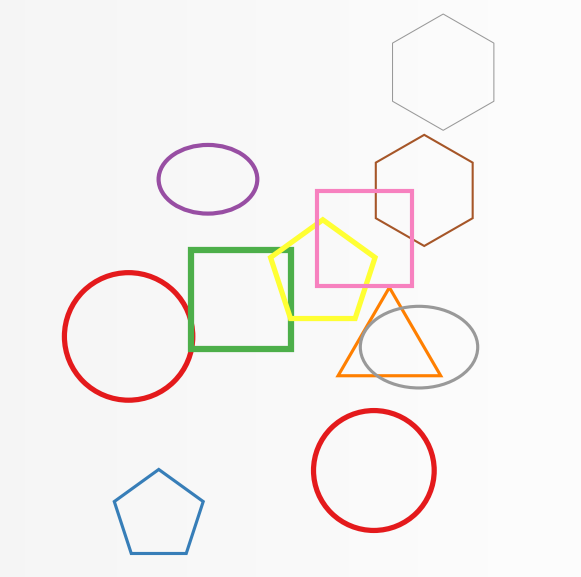[{"shape": "circle", "thickness": 2.5, "radius": 0.52, "center": [0.643, 0.184]}, {"shape": "circle", "thickness": 2.5, "radius": 0.55, "center": [0.221, 0.417]}, {"shape": "pentagon", "thickness": 1.5, "radius": 0.4, "center": [0.273, 0.106]}, {"shape": "square", "thickness": 3, "radius": 0.43, "center": [0.414, 0.481]}, {"shape": "oval", "thickness": 2, "radius": 0.42, "center": [0.358, 0.689]}, {"shape": "triangle", "thickness": 1.5, "radius": 0.51, "center": [0.67, 0.399]}, {"shape": "pentagon", "thickness": 2.5, "radius": 0.47, "center": [0.555, 0.524]}, {"shape": "hexagon", "thickness": 1, "radius": 0.48, "center": [0.73, 0.669]}, {"shape": "square", "thickness": 2, "radius": 0.41, "center": [0.627, 0.586]}, {"shape": "oval", "thickness": 1.5, "radius": 0.5, "center": [0.721, 0.398]}, {"shape": "hexagon", "thickness": 0.5, "radius": 0.5, "center": [0.762, 0.874]}]